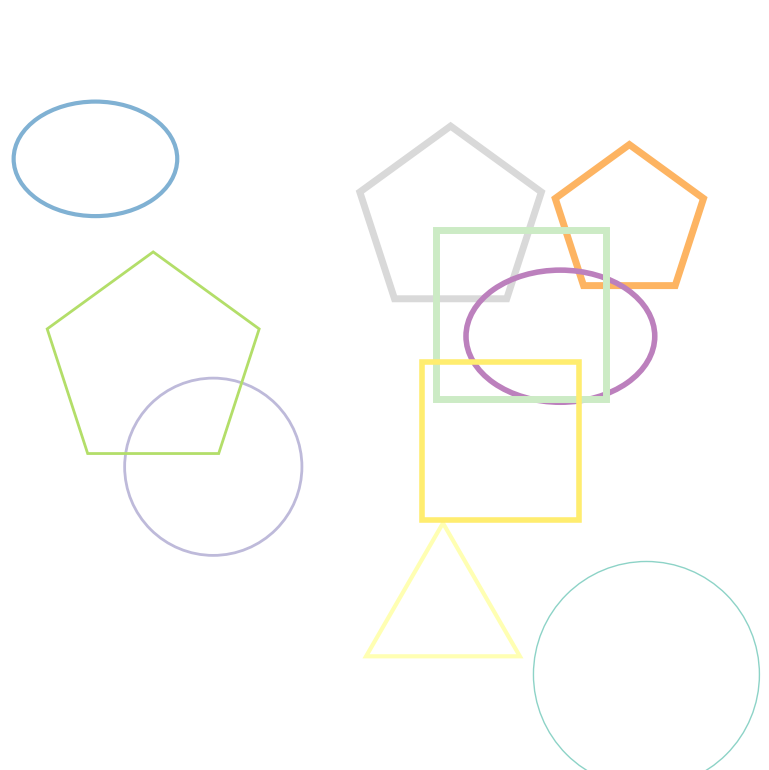[{"shape": "circle", "thickness": 0.5, "radius": 0.73, "center": [0.84, 0.124]}, {"shape": "triangle", "thickness": 1.5, "radius": 0.58, "center": [0.575, 0.205]}, {"shape": "circle", "thickness": 1, "radius": 0.58, "center": [0.277, 0.394]}, {"shape": "oval", "thickness": 1.5, "radius": 0.53, "center": [0.124, 0.794]}, {"shape": "pentagon", "thickness": 2.5, "radius": 0.51, "center": [0.817, 0.711]}, {"shape": "pentagon", "thickness": 1, "radius": 0.72, "center": [0.199, 0.528]}, {"shape": "pentagon", "thickness": 2.5, "radius": 0.62, "center": [0.585, 0.712]}, {"shape": "oval", "thickness": 2, "radius": 0.61, "center": [0.728, 0.563]}, {"shape": "square", "thickness": 2.5, "radius": 0.55, "center": [0.677, 0.592]}, {"shape": "square", "thickness": 2, "radius": 0.51, "center": [0.65, 0.427]}]